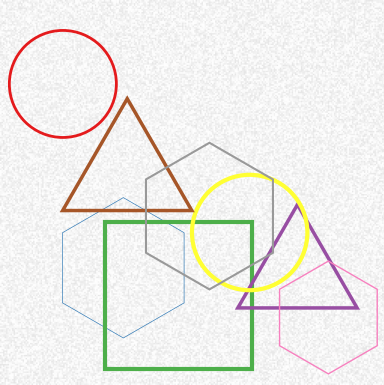[{"shape": "circle", "thickness": 2, "radius": 0.69, "center": [0.163, 0.782]}, {"shape": "hexagon", "thickness": 0.5, "radius": 0.91, "center": [0.32, 0.304]}, {"shape": "square", "thickness": 3, "radius": 0.96, "center": [0.464, 0.232]}, {"shape": "triangle", "thickness": 2.5, "radius": 0.89, "center": [0.773, 0.29]}, {"shape": "circle", "thickness": 3, "radius": 0.75, "center": [0.648, 0.396]}, {"shape": "triangle", "thickness": 2.5, "radius": 0.97, "center": [0.33, 0.55]}, {"shape": "hexagon", "thickness": 1, "radius": 0.73, "center": [0.853, 0.175]}, {"shape": "hexagon", "thickness": 1.5, "radius": 0.95, "center": [0.544, 0.439]}]